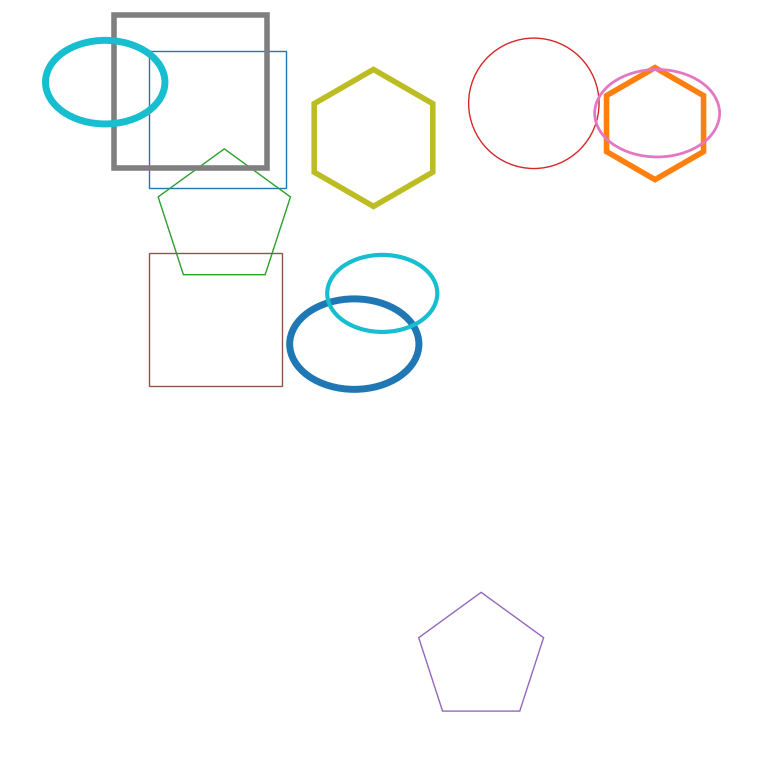[{"shape": "square", "thickness": 0.5, "radius": 0.44, "center": [0.282, 0.844]}, {"shape": "oval", "thickness": 2.5, "radius": 0.42, "center": [0.46, 0.553]}, {"shape": "hexagon", "thickness": 2, "radius": 0.36, "center": [0.851, 0.839]}, {"shape": "pentagon", "thickness": 0.5, "radius": 0.45, "center": [0.291, 0.716]}, {"shape": "circle", "thickness": 0.5, "radius": 0.42, "center": [0.693, 0.866]}, {"shape": "pentagon", "thickness": 0.5, "radius": 0.43, "center": [0.625, 0.145]}, {"shape": "square", "thickness": 0.5, "radius": 0.43, "center": [0.28, 0.585]}, {"shape": "oval", "thickness": 1, "radius": 0.41, "center": [0.853, 0.853]}, {"shape": "square", "thickness": 2, "radius": 0.5, "center": [0.247, 0.881]}, {"shape": "hexagon", "thickness": 2, "radius": 0.44, "center": [0.485, 0.821]}, {"shape": "oval", "thickness": 1.5, "radius": 0.36, "center": [0.496, 0.619]}, {"shape": "oval", "thickness": 2.5, "radius": 0.39, "center": [0.137, 0.893]}]